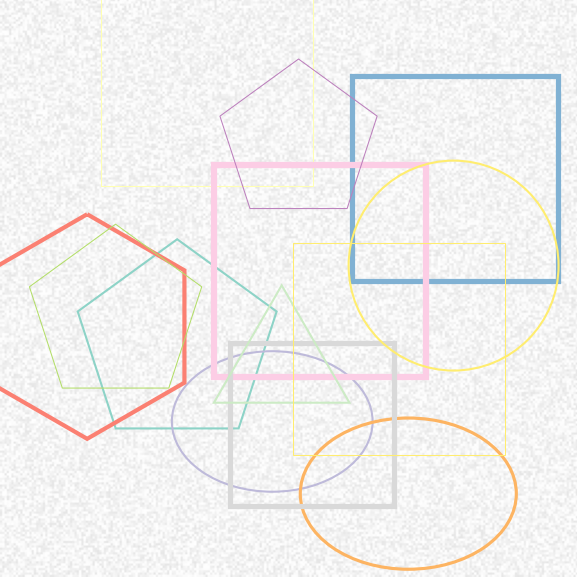[{"shape": "pentagon", "thickness": 1, "radius": 0.91, "center": [0.307, 0.404]}, {"shape": "square", "thickness": 0.5, "radius": 0.92, "center": [0.359, 0.861]}, {"shape": "oval", "thickness": 1, "radius": 0.87, "center": [0.471, 0.269]}, {"shape": "hexagon", "thickness": 2, "radius": 0.97, "center": [0.151, 0.434]}, {"shape": "square", "thickness": 2.5, "radius": 0.89, "center": [0.788, 0.69]}, {"shape": "oval", "thickness": 1.5, "radius": 0.94, "center": [0.707, 0.144]}, {"shape": "pentagon", "thickness": 0.5, "radius": 0.78, "center": [0.2, 0.454]}, {"shape": "square", "thickness": 3, "radius": 0.92, "center": [0.554, 0.53]}, {"shape": "square", "thickness": 2.5, "radius": 0.71, "center": [0.541, 0.264]}, {"shape": "pentagon", "thickness": 0.5, "radius": 0.72, "center": [0.517, 0.754]}, {"shape": "triangle", "thickness": 1, "radius": 0.68, "center": [0.488, 0.37]}, {"shape": "circle", "thickness": 1, "radius": 0.91, "center": [0.785, 0.539]}, {"shape": "square", "thickness": 0.5, "radius": 0.92, "center": [0.691, 0.395]}]